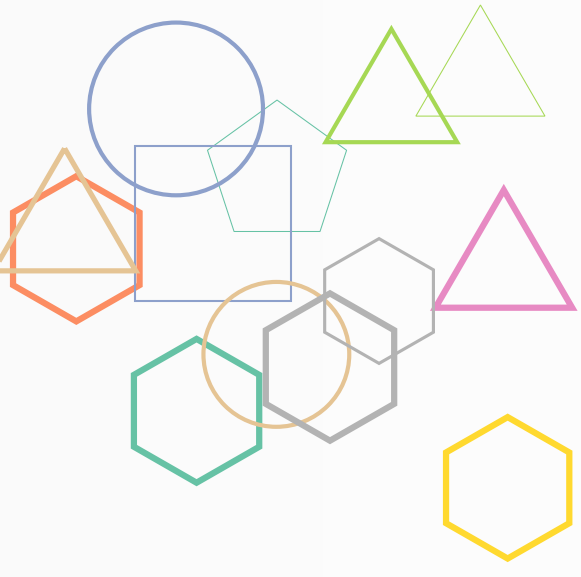[{"shape": "hexagon", "thickness": 3, "radius": 0.62, "center": [0.338, 0.288]}, {"shape": "pentagon", "thickness": 0.5, "radius": 0.63, "center": [0.477, 0.7]}, {"shape": "hexagon", "thickness": 3, "radius": 0.63, "center": [0.131, 0.568]}, {"shape": "square", "thickness": 1, "radius": 0.67, "center": [0.366, 0.612]}, {"shape": "circle", "thickness": 2, "radius": 0.75, "center": [0.303, 0.811]}, {"shape": "triangle", "thickness": 3, "radius": 0.68, "center": [0.867, 0.534]}, {"shape": "triangle", "thickness": 0.5, "radius": 0.64, "center": [0.827, 0.862]}, {"shape": "triangle", "thickness": 2, "radius": 0.65, "center": [0.673, 0.818]}, {"shape": "hexagon", "thickness": 3, "radius": 0.61, "center": [0.873, 0.154]}, {"shape": "circle", "thickness": 2, "radius": 0.63, "center": [0.475, 0.386]}, {"shape": "triangle", "thickness": 2.5, "radius": 0.71, "center": [0.111, 0.601]}, {"shape": "hexagon", "thickness": 3, "radius": 0.64, "center": [0.568, 0.364]}, {"shape": "hexagon", "thickness": 1.5, "radius": 0.54, "center": [0.652, 0.478]}]